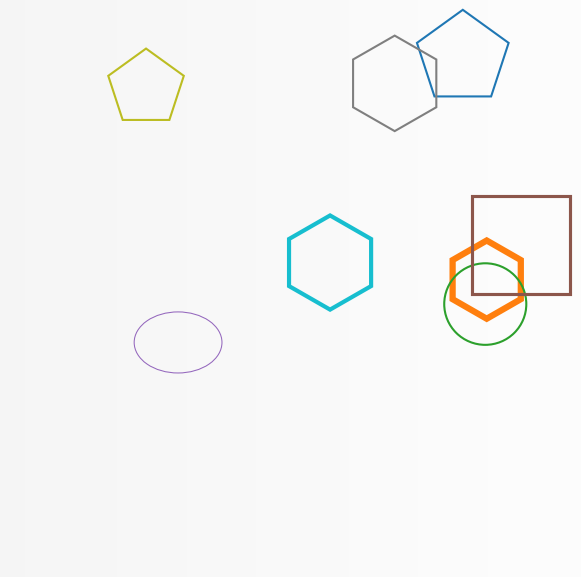[{"shape": "pentagon", "thickness": 1, "radius": 0.41, "center": [0.796, 0.899]}, {"shape": "hexagon", "thickness": 3, "radius": 0.34, "center": [0.837, 0.515]}, {"shape": "circle", "thickness": 1, "radius": 0.35, "center": [0.835, 0.473]}, {"shape": "oval", "thickness": 0.5, "radius": 0.38, "center": [0.306, 0.406]}, {"shape": "square", "thickness": 1.5, "radius": 0.42, "center": [0.896, 0.575]}, {"shape": "hexagon", "thickness": 1, "radius": 0.41, "center": [0.679, 0.855]}, {"shape": "pentagon", "thickness": 1, "radius": 0.34, "center": [0.251, 0.847]}, {"shape": "hexagon", "thickness": 2, "radius": 0.41, "center": [0.568, 0.545]}]